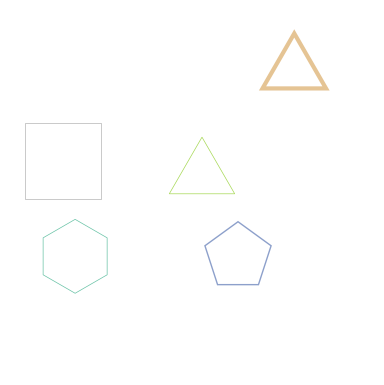[{"shape": "hexagon", "thickness": 0.5, "radius": 0.48, "center": [0.195, 0.334]}, {"shape": "pentagon", "thickness": 1, "radius": 0.45, "center": [0.618, 0.334]}, {"shape": "triangle", "thickness": 0.5, "radius": 0.49, "center": [0.525, 0.546]}, {"shape": "triangle", "thickness": 3, "radius": 0.48, "center": [0.764, 0.818]}, {"shape": "square", "thickness": 0.5, "radius": 0.49, "center": [0.163, 0.582]}]